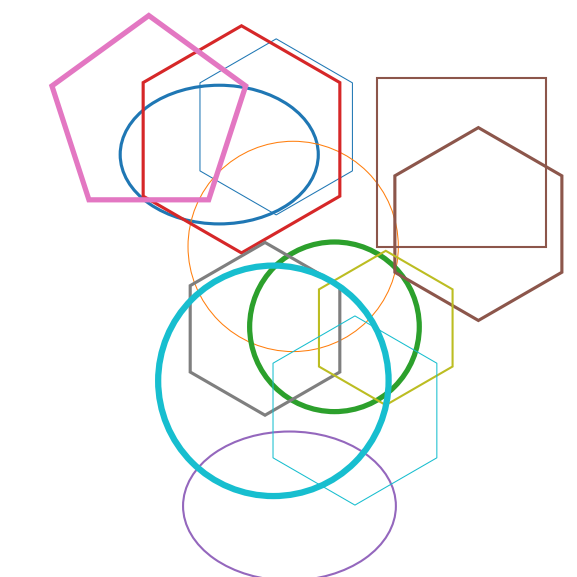[{"shape": "oval", "thickness": 1.5, "radius": 0.86, "center": [0.38, 0.731]}, {"shape": "hexagon", "thickness": 0.5, "radius": 0.76, "center": [0.478, 0.779]}, {"shape": "circle", "thickness": 0.5, "radius": 0.91, "center": [0.508, 0.572]}, {"shape": "circle", "thickness": 2.5, "radius": 0.73, "center": [0.579, 0.433]}, {"shape": "hexagon", "thickness": 1.5, "radius": 0.98, "center": [0.418, 0.758]}, {"shape": "oval", "thickness": 1, "radius": 0.92, "center": [0.501, 0.123]}, {"shape": "square", "thickness": 1, "radius": 0.73, "center": [0.799, 0.718]}, {"shape": "hexagon", "thickness": 1.5, "radius": 0.83, "center": [0.828, 0.611]}, {"shape": "pentagon", "thickness": 2.5, "radius": 0.88, "center": [0.258, 0.796]}, {"shape": "hexagon", "thickness": 1.5, "radius": 0.75, "center": [0.459, 0.43]}, {"shape": "hexagon", "thickness": 1, "radius": 0.67, "center": [0.668, 0.431]}, {"shape": "circle", "thickness": 3, "radius": 1.0, "center": [0.473, 0.34]}, {"shape": "hexagon", "thickness": 0.5, "radius": 0.82, "center": [0.615, 0.288]}]